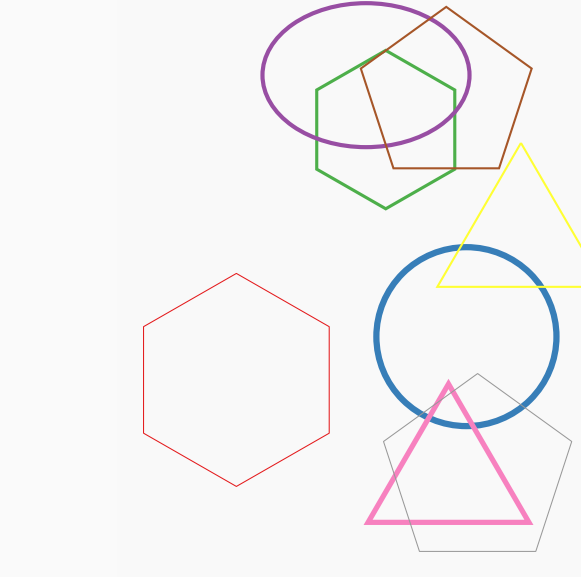[{"shape": "hexagon", "thickness": 0.5, "radius": 0.92, "center": [0.407, 0.341]}, {"shape": "circle", "thickness": 3, "radius": 0.77, "center": [0.802, 0.416]}, {"shape": "hexagon", "thickness": 1.5, "radius": 0.69, "center": [0.664, 0.775]}, {"shape": "oval", "thickness": 2, "radius": 0.89, "center": [0.63, 0.869]}, {"shape": "triangle", "thickness": 1, "radius": 0.83, "center": [0.896, 0.585]}, {"shape": "pentagon", "thickness": 1, "radius": 0.77, "center": [0.768, 0.833]}, {"shape": "triangle", "thickness": 2.5, "radius": 0.8, "center": [0.772, 0.175]}, {"shape": "pentagon", "thickness": 0.5, "radius": 0.85, "center": [0.822, 0.182]}]